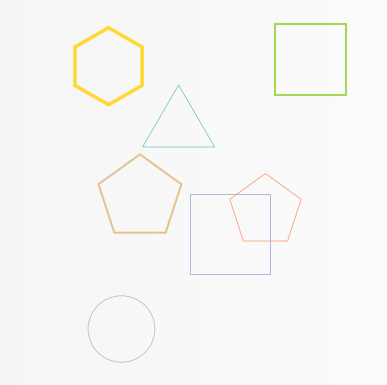[{"shape": "triangle", "thickness": 0.5, "radius": 0.54, "center": [0.461, 0.672]}, {"shape": "pentagon", "thickness": 0.5, "radius": 0.48, "center": [0.685, 0.452]}, {"shape": "square", "thickness": 0.5, "radius": 0.52, "center": [0.593, 0.392]}, {"shape": "square", "thickness": 1.5, "radius": 0.46, "center": [0.801, 0.845]}, {"shape": "hexagon", "thickness": 2.5, "radius": 0.5, "center": [0.28, 0.828]}, {"shape": "pentagon", "thickness": 1.5, "radius": 0.56, "center": [0.361, 0.487]}, {"shape": "circle", "thickness": 0.5, "radius": 0.43, "center": [0.313, 0.145]}]